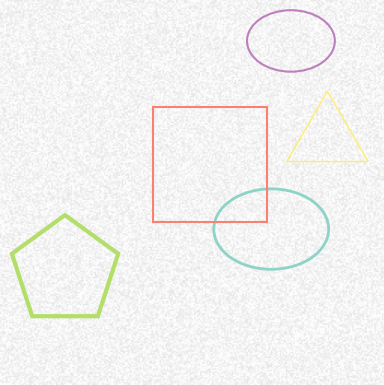[{"shape": "oval", "thickness": 2, "radius": 0.75, "center": [0.704, 0.405]}, {"shape": "square", "thickness": 1.5, "radius": 0.74, "center": [0.545, 0.572]}, {"shape": "pentagon", "thickness": 3, "radius": 0.73, "center": [0.169, 0.296]}, {"shape": "oval", "thickness": 1.5, "radius": 0.57, "center": [0.756, 0.894]}, {"shape": "triangle", "thickness": 1, "radius": 0.61, "center": [0.85, 0.641]}]